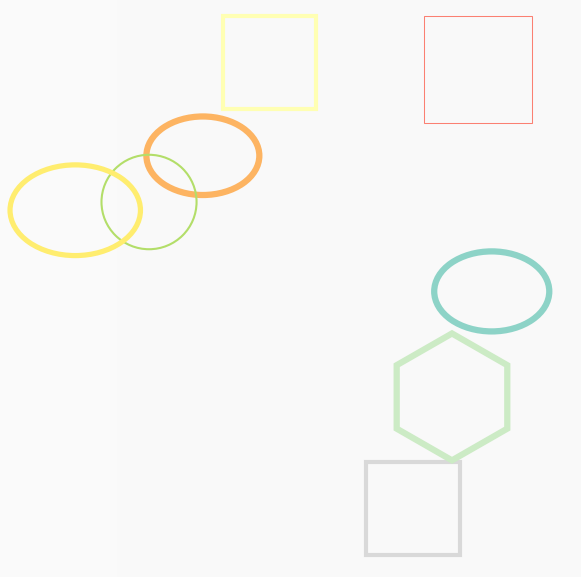[{"shape": "oval", "thickness": 3, "radius": 0.49, "center": [0.846, 0.495]}, {"shape": "square", "thickness": 2, "radius": 0.4, "center": [0.464, 0.891]}, {"shape": "square", "thickness": 0.5, "radius": 0.47, "center": [0.822, 0.879]}, {"shape": "oval", "thickness": 3, "radius": 0.49, "center": [0.349, 0.729]}, {"shape": "circle", "thickness": 1, "radius": 0.41, "center": [0.256, 0.649]}, {"shape": "square", "thickness": 2, "radius": 0.41, "center": [0.71, 0.119]}, {"shape": "hexagon", "thickness": 3, "radius": 0.55, "center": [0.778, 0.312]}, {"shape": "oval", "thickness": 2.5, "radius": 0.56, "center": [0.129, 0.635]}]